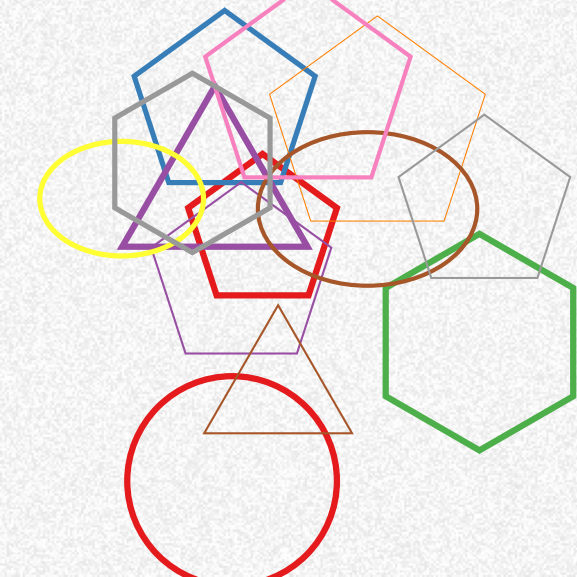[{"shape": "pentagon", "thickness": 3, "radius": 0.68, "center": [0.455, 0.597]}, {"shape": "circle", "thickness": 3, "radius": 0.91, "center": [0.402, 0.166]}, {"shape": "pentagon", "thickness": 2.5, "radius": 0.82, "center": [0.389, 0.816]}, {"shape": "hexagon", "thickness": 3, "radius": 0.94, "center": [0.83, 0.407]}, {"shape": "triangle", "thickness": 3, "radius": 0.93, "center": [0.372, 0.665]}, {"shape": "pentagon", "thickness": 1, "radius": 0.82, "center": [0.418, 0.52]}, {"shape": "pentagon", "thickness": 0.5, "radius": 0.98, "center": [0.654, 0.775]}, {"shape": "oval", "thickness": 2.5, "radius": 0.71, "center": [0.211, 0.655]}, {"shape": "oval", "thickness": 2, "radius": 0.95, "center": [0.636, 0.637]}, {"shape": "triangle", "thickness": 1, "radius": 0.74, "center": [0.482, 0.323]}, {"shape": "pentagon", "thickness": 2, "radius": 0.93, "center": [0.533, 0.843]}, {"shape": "hexagon", "thickness": 2.5, "radius": 0.78, "center": [0.333, 0.717]}, {"shape": "pentagon", "thickness": 1, "radius": 0.78, "center": [0.839, 0.644]}]